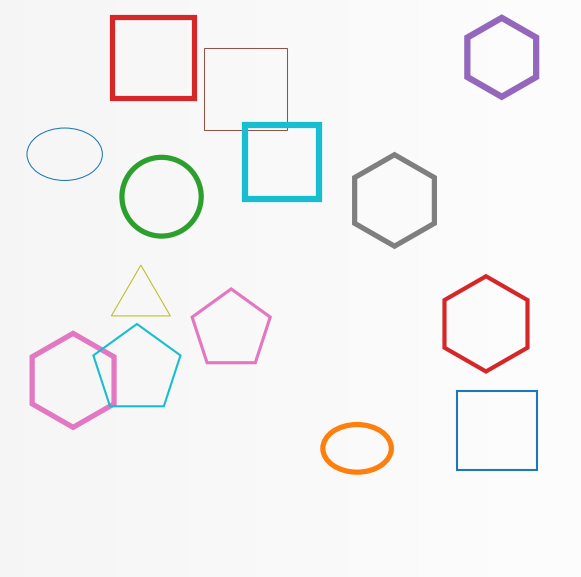[{"shape": "oval", "thickness": 0.5, "radius": 0.32, "center": [0.111, 0.732]}, {"shape": "square", "thickness": 1, "radius": 0.34, "center": [0.855, 0.254]}, {"shape": "oval", "thickness": 2.5, "radius": 0.29, "center": [0.614, 0.223]}, {"shape": "circle", "thickness": 2.5, "radius": 0.34, "center": [0.278, 0.659]}, {"shape": "square", "thickness": 2.5, "radius": 0.35, "center": [0.263, 0.9]}, {"shape": "hexagon", "thickness": 2, "radius": 0.41, "center": [0.836, 0.438]}, {"shape": "hexagon", "thickness": 3, "radius": 0.34, "center": [0.863, 0.9]}, {"shape": "square", "thickness": 0.5, "radius": 0.36, "center": [0.423, 0.845]}, {"shape": "hexagon", "thickness": 2.5, "radius": 0.41, "center": [0.126, 0.341]}, {"shape": "pentagon", "thickness": 1.5, "radius": 0.35, "center": [0.398, 0.428]}, {"shape": "hexagon", "thickness": 2.5, "radius": 0.4, "center": [0.679, 0.652]}, {"shape": "triangle", "thickness": 0.5, "radius": 0.29, "center": [0.242, 0.481]}, {"shape": "square", "thickness": 3, "radius": 0.32, "center": [0.485, 0.719]}, {"shape": "pentagon", "thickness": 1, "radius": 0.39, "center": [0.236, 0.359]}]